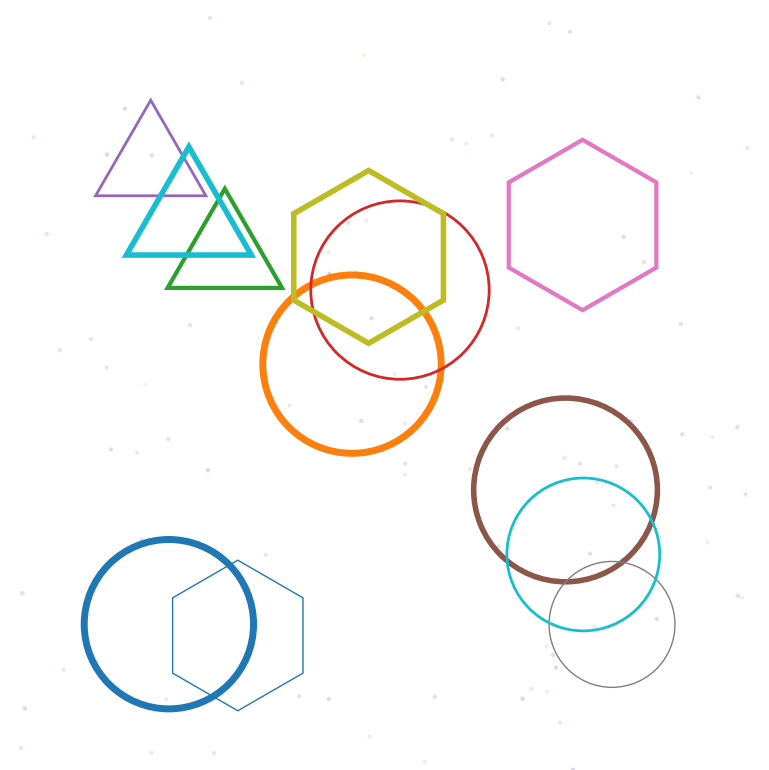[{"shape": "hexagon", "thickness": 0.5, "radius": 0.49, "center": [0.309, 0.175]}, {"shape": "circle", "thickness": 2.5, "radius": 0.55, "center": [0.219, 0.189]}, {"shape": "circle", "thickness": 2.5, "radius": 0.58, "center": [0.457, 0.527]}, {"shape": "triangle", "thickness": 1.5, "radius": 0.43, "center": [0.292, 0.669]}, {"shape": "circle", "thickness": 1, "radius": 0.58, "center": [0.519, 0.623]}, {"shape": "triangle", "thickness": 1, "radius": 0.41, "center": [0.196, 0.787]}, {"shape": "circle", "thickness": 2, "radius": 0.6, "center": [0.734, 0.364]}, {"shape": "hexagon", "thickness": 1.5, "radius": 0.55, "center": [0.757, 0.708]}, {"shape": "circle", "thickness": 0.5, "radius": 0.41, "center": [0.795, 0.189]}, {"shape": "hexagon", "thickness": 2, "radius": 0.56, "center": [0.479, 0.666]}, {"shape": "triangle", "thickness": 2, "radius": 0.47, "center": [0.245, 0.716]}, {"shape": "circle", "thickness": 1, "radius": 0.5, "center": [0.758, 0.28]}]